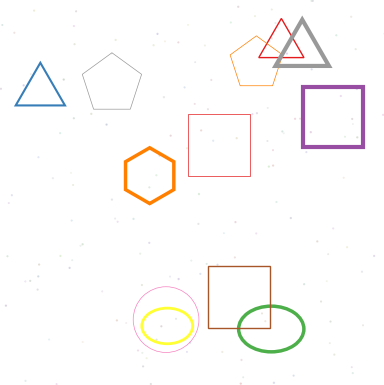[{"shape": "triangle", "thickness": 1, "radius": 0.34, "center": [0.731, 0.884]}, {"shape": "square", "thickness": 0.5, "radius": 0.4, "center": [0.569, 0.624]}, {"shape": "triangle", "thickness": 1.5, "radius": 0.37, "center": [0.105, 0.763]}, {"shape": "oval", "thickness": 2.5, "radius": 0.42, "center": [0.705, 0.145]}, {"shape": "square", "thickness": 3, "radius": 0.39, "center": [0.865, 0.696]}, {"shape": "hexagon", "thickness": 2.5, "radius": 0.36, "center": [0.389, 0.544]}, {"shape": "pentagon", "thickness": 0.5, "radius": 0.36, "center": [0.666, 0.835]}, {"shape": "oval", "thickness": 2, "radius": 0.33, "center": [0.434, 0.153]}, {"shape": "square", "thickness": 1, "radius": 0.4, "center": [0.62, 0.229]}, {"shape": "circle", "thickness": 0.5, "radius": 0.43, "center": [0.431, 0.17]}, {"shape": "triangle", "thickness": 3, "radius": 0.4, "center": [0.785, 0.869]}, {"shape": "pentagon", "thickness": 0.5, "radius": 0.41, "center": [0.291, 0.782]}]